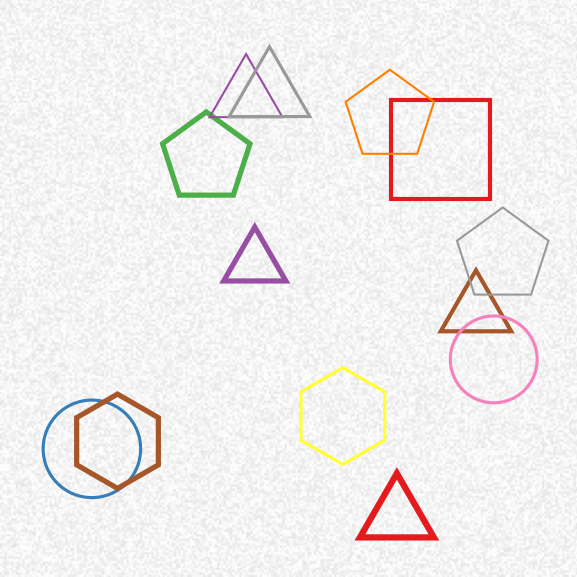[{"shape": "square", "thickness": 2, "radius": 0.43, "center": [0.763, 0.74]}, {"shape": "triangle", "thickness": 3, "radius": 0.37, "center": [0.687, 0.105]}, {"shape": "circle", "thickness": 1.5, "radius": 0.42, "center": [0.159, 0.222]}, {"shape": "pentagon", "thickness": 2.5, "radius": 0.4, "center": [0.357, 0.726]}, {"shape": "triangle", "thickness": 2.5, "radius": 0.31, "center": [0.441, 0.544]}, {"shape": "triangle", "thickness": 1, "radius": 0.36, "center": [0.426, 0.833]}, {"shape": "pentagon", "thickness": 1, "radius": 0.4, "center": [0.675, 0.798]}, {"shape": "hexagon", "thickness": 1.5, "radius": 0.42, "center": [0.594, 0.279]}, {"shape": "triangle", "thickness": 2, "radius": 0.35, "center": [0.824, 0.461]}, {"shape": "hexagon", "thickness": 2.5, "radius": 0.41, "center": [0.203, 0.235]}, {"shape": "circle", "thickness": 1.5, "radius": 0.38, "center": [0.855, 0.377]}, {"shape": "triangle", "thickness": 1.5, "radius": 0.4, "center": [0.467, 0.838]}, {"shape": "pentagon", "thickness": 1, "radius": 0.42, "center": [0.871, 0.556]}]